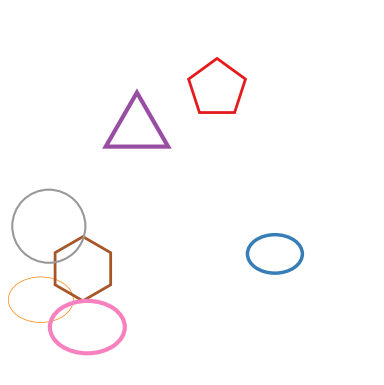[{"shape": "pentagon", "thickness": 2, "radius": 0.39, "center": [0.564, 0.771]}, {"shape": "oval", "thickness": 2.5, "radius": 0.36, "center": [0.714, 0.34]}, {"shape": "triangle", "thickness": 3, "radius": 0.47, "center": [0.356, 0.666]}, {"shape": "oval", "thickness": 0.5, "radius": 0.42, "center": [0.106, 0.222]}, {"shape": "hexagon", "thickness": 2, "radius": 0.42, "center": [0.215, 0.302]}, {"shape": "oval", "thickness": 3, "radius": 0.49, "center": [0.227, 0.15]}, {"shape": "circle", "thickness": 1.5, "radius": 0.47, "center": [0.127, 0.412]}]